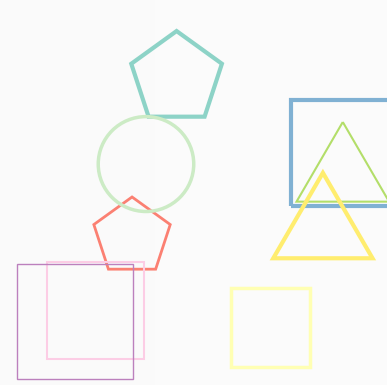[{"shape": "pentagon", "thickness": 3, "radius": 0.61, "center": [0.456, 0.796]}, {"shape": "square", "thickness": 2.5, "radius": 0.51, "center": [0.698, 0.15]}, {"shape": "pentagon", "thickness": 2, "radius": 0.52, "center": [0.341, 0.385]}, {"shape": "square", "thickness": 3, "radius": 0.69, "center": [0.89, 0.603]}, {"shape": "triangle", "thickness": 1.5, "radius": 0.69, "center": [0.885, 0.545]}, {"shape": "square", "thickness": 1.5, "radius": 0.63, "center": [0.246, 0.193]}, {"shape": "square", "thickness": 1, "radius": 0.75, "center": [0.194, 0.164]}, {"shape": "circle", "thickness": 2.5, "radius": 0.62, "center": [0.377, 0.574]}, {"shape": "triangle", "thickness": 3, "radius": 0.74, "center": [0.833, 0.403]}]